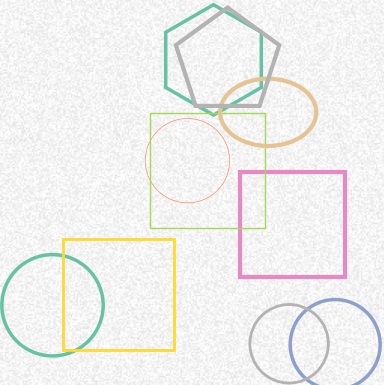[{"shape": "circle", "thickness": 2.5, "radius": 0.66, "center": [0.136, 0.207]}, {"shape": "hexagon", "thickness": 2.5, "radius": 0.72, "center": [0.555, 0.845]}, {"shape": "circle", "thickness": 0.5, "radius": 0.55, "center": [0.487, 0.583]}, {"shape": "circle", "thickness": 2.5, "radius": 0.58, "center": [0.871, 0.105]}, {"shape": "square", "thickness": 3, "radius": 0.68, "center": [0.76, 0.417]}, {"shape": "square", "thickness": 1, "radius": 0.75, "center": [0.539, 0.556]}, {"shape": "square", "thickness": 2, "radius": 0.72, "center": [0.307, 0.235]}, {"shape": "oval", "thickness": 3, "radius": 0.62, "center": [0.697, 0.708]}, {"shape": "pentagon", "thickness": 3, "radius": 0.71, "center": [0.591, 0.839]}, {"shape": "circle", "thickness": 2, "radius": 0.51, "center": [0.751, 0.107]}]